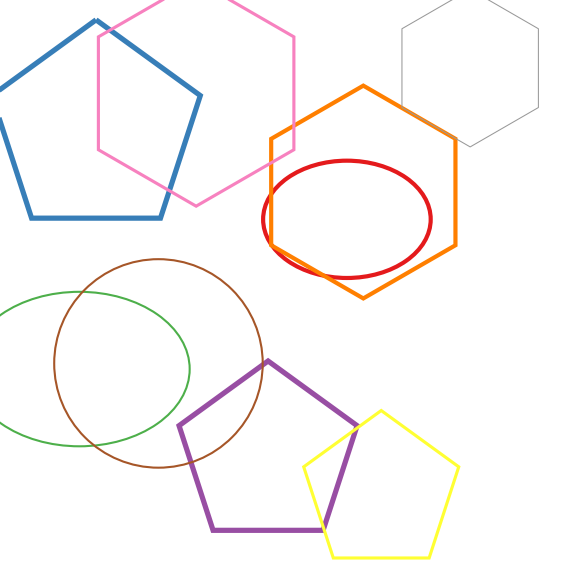[{"shape": "oval", "thickness": 2, "radius": 0.73, "center": [0.601, 0.619]}, {"shape": "pentagon", "thickness": 2.5, "radius": 0.95, "center": [0.166, 0.775]}, {"shape": "oval", "thickness": 1, "radius": 0.96, "center": [0.137, 0.36]}, {"shape": "pentagon", "thickness": 2.5, "radius": 0.81, "center": [0.464, 0.212]}, {"shape": "hexagon", "thickness": 2, "radius": 0.92, "center": [0.629, 0.667]}, {"shape": "pentagon", "thickness": 1.5, "radius": 0.71, "center": [0.66, 0.147]}, {"shape": "circle", "thickness": 1, "radius": 0.9, "center": [0.274, 0.37]}, {"shape": "hexagon", "thickness": 1.5, "radius": 0.98, "center": [0.34, 0.838]}, {"shape": "hexagon", "thickness": 0.5, "radius": 0.68, "center": [0.814, 0.881]}]